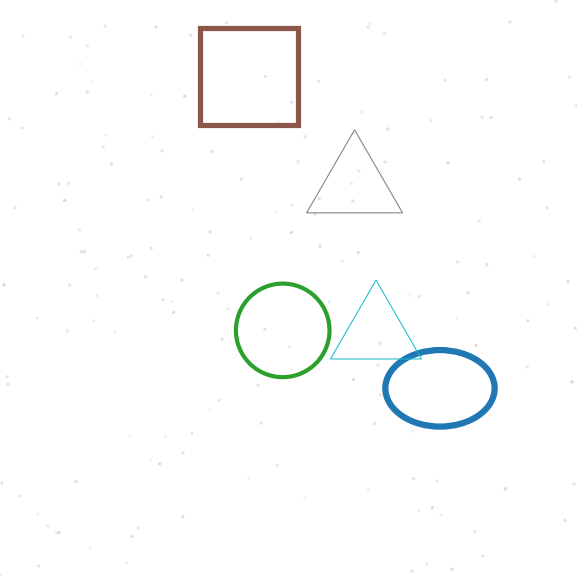[{"shape": "oval", "thickness": 3, "radius": 0.47, "center": [0.762, 0.327]}, {"shape": "circle", "thickness": 2, "radius": 0.41, "center": [0.49, 0.427]}, {"shape": "square", "thickness": 2.5, "radius": 0.42, "center": [0.431, 0.866]}, {"shape": "triangle", "thickness": 0.5, "radius": 0.48, "center": [0.614, 0.678]}, {"shape": "triangle", "thickness": 0.5, "radius": 0.46, "center": [0.651, 0.423]}]